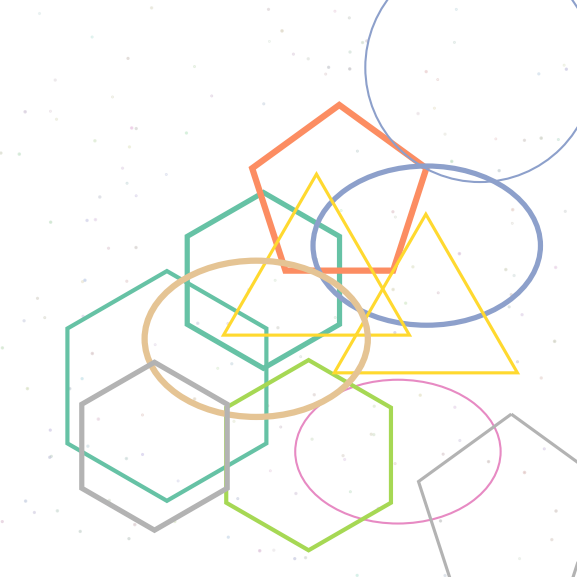[{"shape": "hexagon", "thickness": 2.5, "radius": 0.76, "center": [0.456, 0.514]}, {"shape": "hexagon", "thickness": 2, "radius": 0.99, "center": [0.289, 0.331]}, {"shape": "pentagon", "thickness": 3, "radius": 0.79, "center": [0.588, 0.659]}, {"shape": "circle", "thickness": 1, "radius": 0.99, "center": [0.831, 0.882]}, {"shape": "oval", "thickness": 2.5, "radius": 0.98, "center": [0.739, 0.574]}, {"shape": "oval", "thickness": 1, "radius": 0.89, "center": [0.689, 0.217]}, {"shape": "hexagon", "thickness": 2, "radius": 0.82, "center": [0.534, 0.211]}, {"shape": "triangle", "thickness": 1.5, "radius": 0.92, "center": [0.737, 0.445]}, {"shape": "triangle", "thickness": 1.5, "radius": 0.93, "center": [0.548, 0.512]}, {"shape": "oval", "thickness": 3, "radius": 0.97, "center": [0.444, 0.412]}, {"shape": "hexagon", "thickness": 2.5, "radius": 0.73, "center": [0.268, 0.226]}, {"shape": "pentagon", "thickness": 1.5, "radius": 0.84, "center": [0.885, 0.113]}]